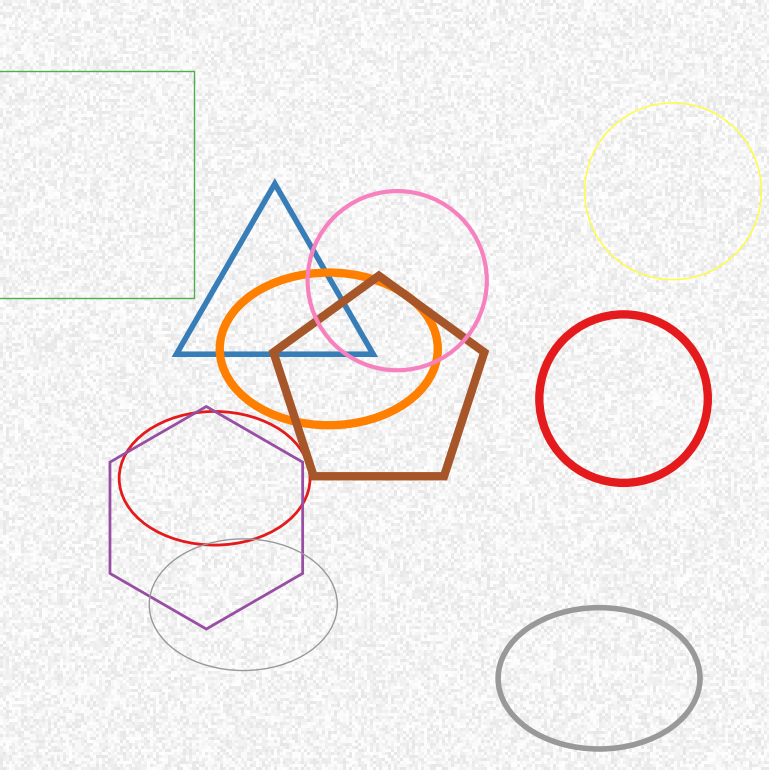[{"shape": "circle", "thickness": 3, "radius": 0.55, "center": [0.81, 0.482]}, {"shape": "oval", "thickness": 1, "radius": 0.62, "center": [0.279, 0.379]}, {"shape": "triangle", "thickness": 2, "radius": 0.74, "center": [0.357, 0.614]}, {"shape": "square", "thickness": 0.5, "radius": 0.74, "center": [0.105, 0.76]}, {"shape": "hexagon", "thickness": 1, "radius": 0.72, "center": [0.268, 0.328]}, {"shape": "oval", "thickness": 3, "radius": 0.71, "center": [0.427, 0.547]}, {"shape": "circle", "thickness": 0.5, "radius": 0.57, "center": [0.874, 0.752]}, {"shape": "pentagon", "thickness": 3, "radius": 0.72, "center": [0.492, 0.498]}, {"shape": "circle", "thickness": 1.5, "radius": 0.58, "center": [0.516, 0.636]}, {"shape": "oval", "thickness": 0.5, "radius": 0.61, "center": [0.316, 0.215]}, {"shape": "oval", "thickness": 2, "radius": 0.66, "center": [0.778, 0.119]}]